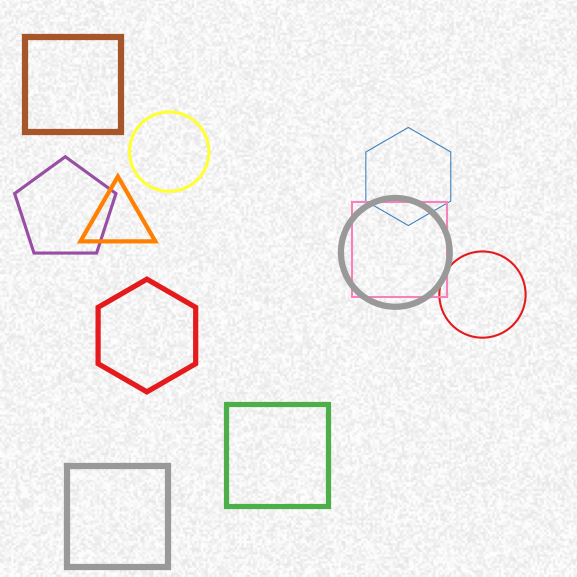[{"shape": "circle", "thickness": 1, "radius": 0.37, "center": [0.835, 0.489]}, {"shape": "hexagon", "thickness": 2.5, "radius": 0.49, "center": [0.254, 0.418]}, {"shape": "hexagon", "thickness": 0.5, "radius": 0.42, "center": [0.707, 0.694]}, {"shape": "square", "thickness": 2.5, "radius": 0.44, "center": [0.479, 0.211]}, {"shape": "pentagon", "thickness": 1.5, "radius": 0.46, "center": [0.113, 0.636]}, {"shape": "triangle", "thickness": 2, "radius": 0.37, "center": [0.204, 0.619]}, {"shape": "circle", "thickness": 1.5, "radius": 0.34, "center": [0.293, 0.737]}, {"shape": "square", "thickness": 3, "radius": 0.41, "center": [0.126, 0.853]}, {"shape": "square", "thickness": 1, "radius": 0.41, "center": [0.692, 0.567]}, {"shape": "square", "thickness": 3, "radius": 0.44, "center": [0.203, 0.104]}, {"shape": "circle", "thickness": 3, "radius": 0.47, "center": [0.685, 0.562]}]